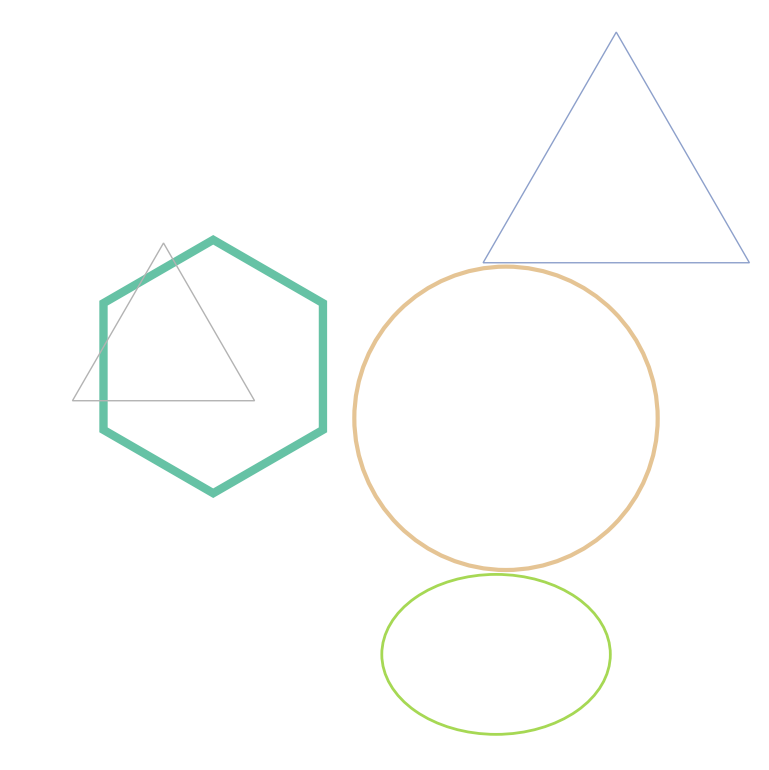[{"shape": "hexagon", "thickness": 3, "radius": 0.82, "center": [0.277, 0.524]}, {"shape": "triangle", "thickness": 0.5, "radius": 1.0, "center": [0.8, 0.759]}, {"shape": "oval", "thickness": 1, "radius": 0.74, "center": [0.644, 0.15]}, {"shape": "circle", "thickness": 1.5, "radius": 0.98, "center": [0.657, 0.457]}, {"shape": "triangle", "thickness": 0.5, "radius": 0.68, "center": [0.212, 0.548]}]